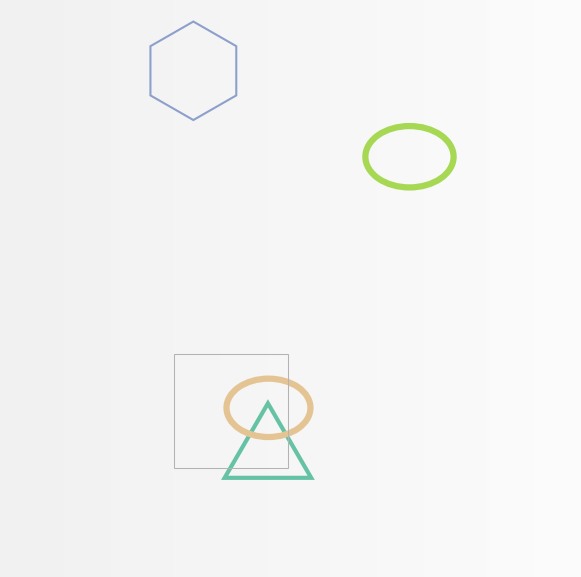[{"shape": "triangle", "thickness": 2, "radius": 0.43, "center": [0.461, 0.215]}, {"shape": "hexagon", "thickness": 1, "radius": 0.43, "center": [0.333, 0.877]}, {"shape": "oval", "thickness": 3, "radius": 0.38, "center": [0.704, 0.728]}, {"shape": "oval", "thickness": 3, "radius": 0.36, "center": [0.462, 0.293]}, {"shape": "square", "thickness": 0.5, "radius": 0.49, "center": [0.398, 0.287]}]